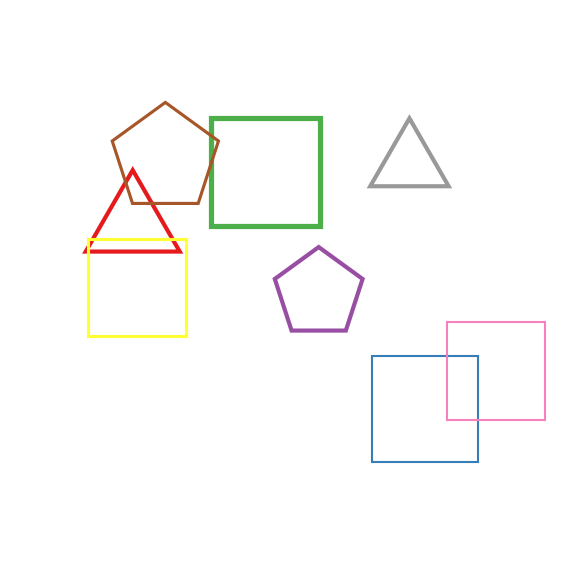[{"shape": "triangle", "thickness": 2, "radius": 0.47, "center": [0.23, 0.611]}, {"shape": "square", "thickness": 1, "radius": 0.46, "center": [0.736, 0.29]}, {"shape": "square", "thickness": 2.5, "radius": 0.47, "center": [0.46, 0.701]}, {"shape": "pentagon", "thickness": 2, "radius": 0.4, "center": [0.552, 0.491]}, {"shape": "square", "thickness": 1.5, "radius": 0.42, "center": [0.237, 0.501]}, {"shape": "pentagon", "thickness": 1.5, "radius": 0.48, "center": [0.286, 0.725]}, {"shape": "square", "thickness": 1, "radius": 0.43, "center": [0.859, 0.356]}, {"shape": "triangle", "thickness": 2, "radius": 0.39, "center": [0.709, 0.716]}]